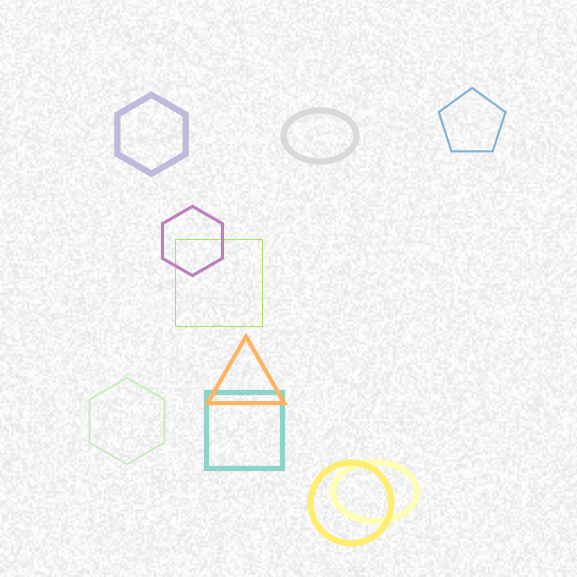[{"shape": "square", "thickness": 2.5, "radius": 0.33, "center": [0.422, 0.254]}, {"shape": "oval", "thickness": 3, "radius": 0.36, "center": [0.65, 0.148]}, {"shape": "hexagon", "thickness": 3, "radius": 0.34, "center": [0.262, 0.767]}, {"shape": "pentagon", "thickness": 1, "radius": 0.3, "center": [0.818, 0.786]}, {"shape": "triangle", "thickness": 2, "radius": 0.38, "center": [0.426, 0.34]}, {"shape": "square", "thickness": 0.5, "radius": 0.38, "center": [0.379, 0.511]}, {"shape": "oval", "thickness": 3, "radius": 0.32, "center": [0.554, 0.764]}, {"shape": "hexagon", "thickness": 1.5, "radius": 0.3, "center": [0.333, 0.582]}, {"shape": "hexagon", "thickness": 1, "radius": 0.37, "center": [0.22, 0.27]}, {"shape": "circle", "thickness": 3, "radius": 0.35, "center": [0.608, 0.128]}]